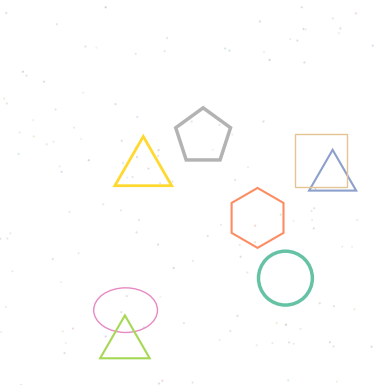[{"shape": "circle", "thickness": 2.5, "radius": 0.35, "center": [0.741, 0.278]}, {"shape": "hexagon", "thickness": 1.5, "radius": 0.39, "center": [0.669, 0.434]}, {"shape": "triangle", "thickness": 1.5, "radius": 0.35, "center": [0.864, 0.54]}, {"shape": "oval", "thickness": 1, "radius": 0.41, "center": [0.326, 0.194]}, {"shape": "triangle", "thickness": 1.5, "radius": 0.37, "center": [0.324, 0.107]}, {"shape": "triangle", "thickness": 2, "radius": 0.43, "center": [0.372, 0.56]}, {"shape": "square", "thickness": 1, "radius": 0.34, "center": [0.834, 0.583]}, {"shape": "pentagon", "thickness": 2.5, "radius": 0.37, "center": [0.528, 0.645]}]